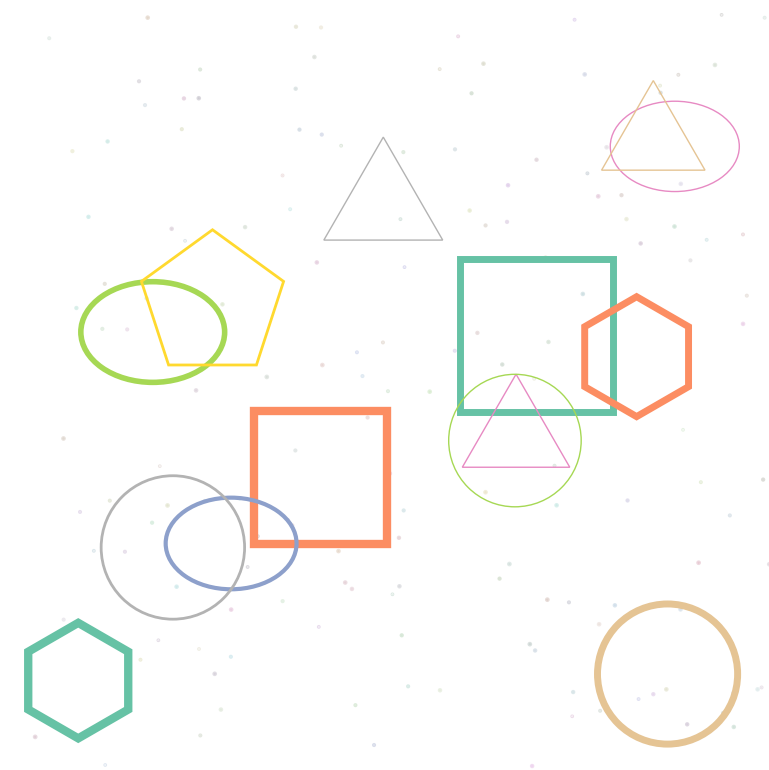[{"shape": "hexagon", "thickness": 3, "radius": 0.37, "center": [0.102, 0.116]}, {"shape": "square", "thickness": 2.5, "radius": 0.5, "center": [0.697, 0.564]}, {"shape": "square", "thickness": 3, "radius": 0.43, "center": [0.416, 0.38]}, {"shape": "hexagon", "thickness": 2.5, "radius": 0.39, "center": [0.827, 0.537]}, {"shape": "oval", "thickness": 1.5, "radius": 0.42, "center": [0.3, 0.294]}, {"shape": "triangle", "thickness": 0.5, "radius": 0.4, "center": [0.67, 0.433]}, {"shape": "oval", "thickness": 0.5, "radius": 0.42, "center": [0.876, 0.81]}, {"shape": "circle", "thickness": 0.5, "radius": 0.43, "center": [0.669, 0.428]}, {"shape": "oval", "thickness": 2, "radius": 0.47, "center": [0.198, 0.569]}, {"shape": "pentagon", "thickness": 1, "radius": 0.49, "center": [0.276, 0.605]}, {"shape": "triangle", "thickness": 0.5, "radius": 0.39, "center": [0.848, 0.818]}, {"shape": "circle", "thickness": 2.5, "radius": 0.45, "center": [0.867, 0.125]}, {"shape": "triangle", "thickness": 0.5, "radius": 0.45, "center": [0.498, 0.733]}, {"shape": "circle", "thickness": 1, "radius": 0.47, "center": [0.225, 0.289]}]